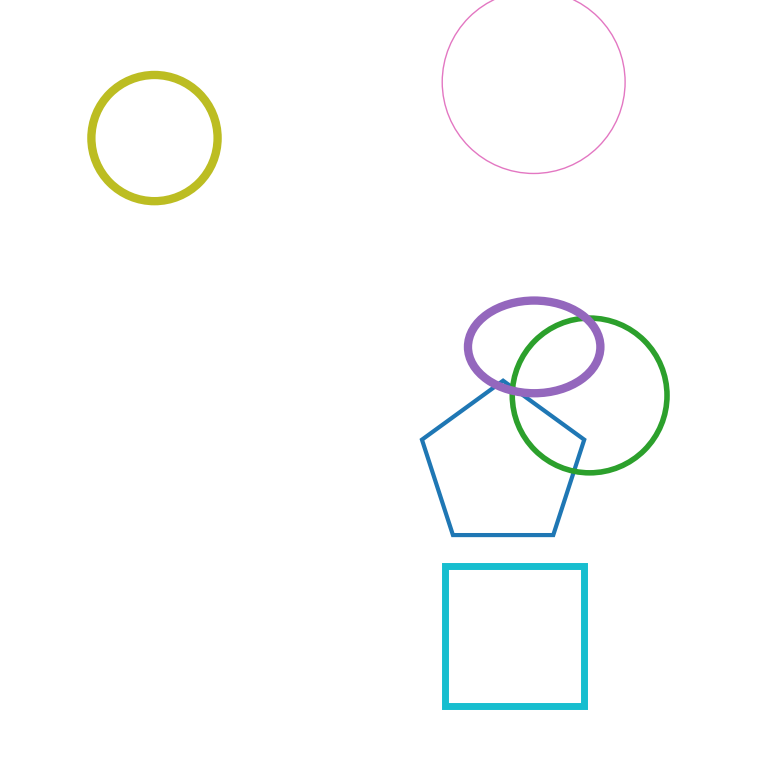[{"shape": "pentagon", "thickness": 1.5, "radius": 0.55, "center": [0.653, 0.395]}, {"shape": "circle", "thickness": 2, "radius": 0.5, "center": [0.766, 0.486]}, {"shape": "oval", "thickness": 3, "radius": 0.43, "center": [0.694, 0.549]}, {"shape": "circle", "thickness": 0.5, "radius": 0.59, "center": [0.693, 0.893]}, {"shape": "circle", "thickness": 3, "radius": 0.41, "center": [0.201, 0.821]}, {"shape": "square", "thickness": 2.5, "radius": 0.45, "center": [0.668, 0.174]}]